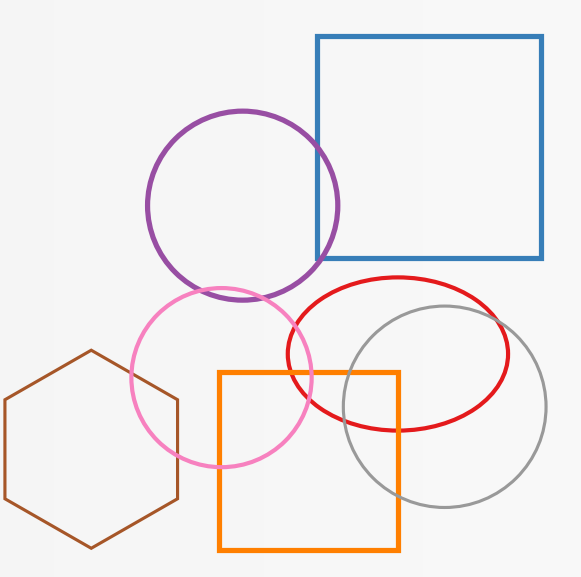[{"shape": "oval", "thickness": 2, "radius": 0.95, "center": [0.685, 0.386]}, {"shape": "square", "thickness": 2.5, "radius": 0.96, "center": [0.738, 0.744]}, {"shape": "circle", "thickness": 2.5, "radius": 0.82, "center": [0.418, 0.643]}, {"shape": "square", "thickness": 2.5, "radius": 0.77, "center": [0.53, 0.201]}, {"shape": "hexagon", "thickness": 1.5, "radius": 0.86, "center": [0.157, 0.221]}, {"shape": "circle", "thickness": 2, "radius": 0.78, "center": [0.381, 0.345]}, {"shape": "circle", "thickness": 1.5, "radius": 0.87, "center": [0.765, 0.295]}]